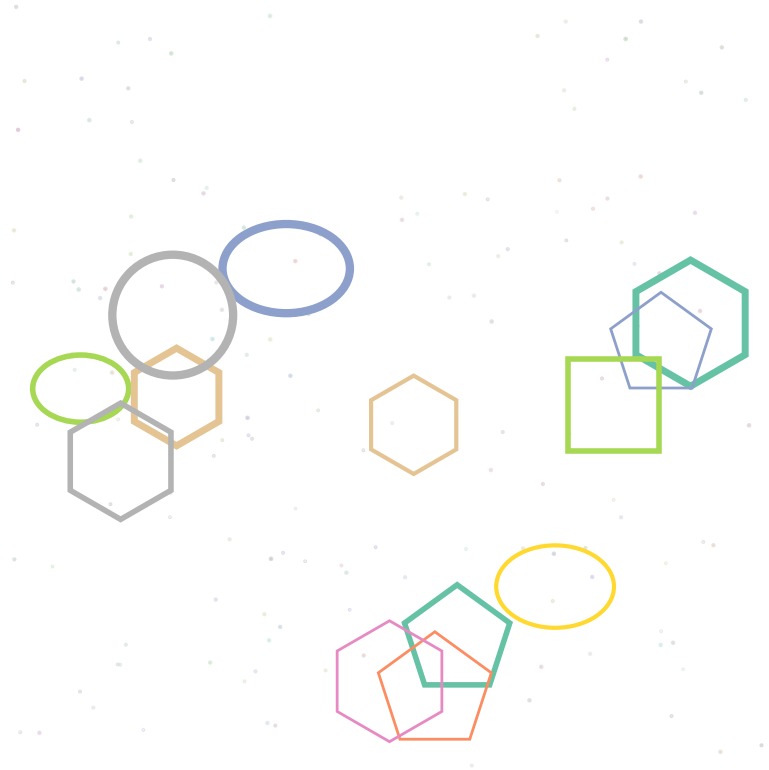[{"shape": "pentagon", "thickness": 2, "radius": 0.36, "center": [0.594, 0.169]}, {"shape": "hexagon", "thickness": 2.5, "radius": 0.41, "center": [0.897, 0.58]}, {"shape": "pentagon", "thickness": 1, "radius": 0.39, "center": [0.565, 0.102]}, {"shape": "pentagon", "thickness": 1, "radius": 0.34, "center": [0.858, 0.552]}, {"shape": "oval", "thickness": 3, "radius": 0.41, "center": [0.372, 0.651]}, {"shape": "hexagon", "thickness": 1, "radius": 0.39, "center": [0.506, 0.115]}, {"shape": "oval", "thickness": 2, "radius": 0.31, "center": [0.105, 0.495]}, {"shape": "square", "thickness": 2, "radius": 0.3, "center": [0.797, 0.474]}, {"shape": "oval", "thickness": 1.5, "radius": 0.38, "center": [0.721, 0.238]}, {"shape": "hexagon", "thickness": 1.5, "radius": 0.32, "center": [0.537, 0.448]}, {"shape": "hexagon", "thickness": 2.5, "radius": 0.32, "center": [0.229, 0.484]}, {"shape": "circle", "thickness": 3, "radius": 0.39, "center": [0.224, 0.591]}, {"shape": "hexagon", "thickness": 2, "radius": 0.38, "center": [0.157, 0.401]}]